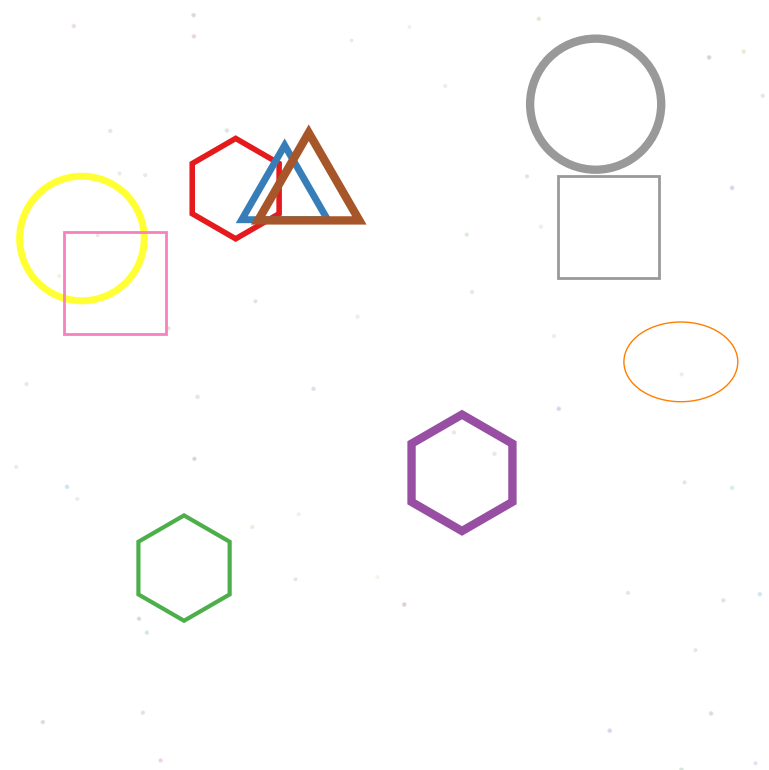[{"shape": "hexagon", "thickness": 2, "radius": 0.33, "center": [0.306, 0.755]}, {"shape": "triangle", "thickness": 2.5, "radius": 0.32, "center": [0.37, 0.747]}, {"shape": "hexagon", "thickness": 1.5, "radius": 0.34, "center": [0.239, 0.262]}, {"shape": "hexagon", "thickness": 3, "radius": 0.38, "center": [0.6, 0.386]}, {"shape": "oval", "thickness": 0.5, "radius": 0.37, "center": [0.884, 0.53]}, {"shape": "circle", "thickness": 2.5, "radius": 0.4, "center": [0.106, 0.69]}, {"shape": "triangle", "thickness": 3, "radius": 0.38, "center": [0.401, 0.752]}, {"shape": "square", "thickness": 1, "radius": 0.33, "center": [0.15, 0.633]}, {"shape": "circle", "thickness": 3, "radius": 0.43, "center": [0.774, 0.865]}, {"shape": "square", "thickness": 1, "radius": 0.33, "center": [0.79, 0.705]}]